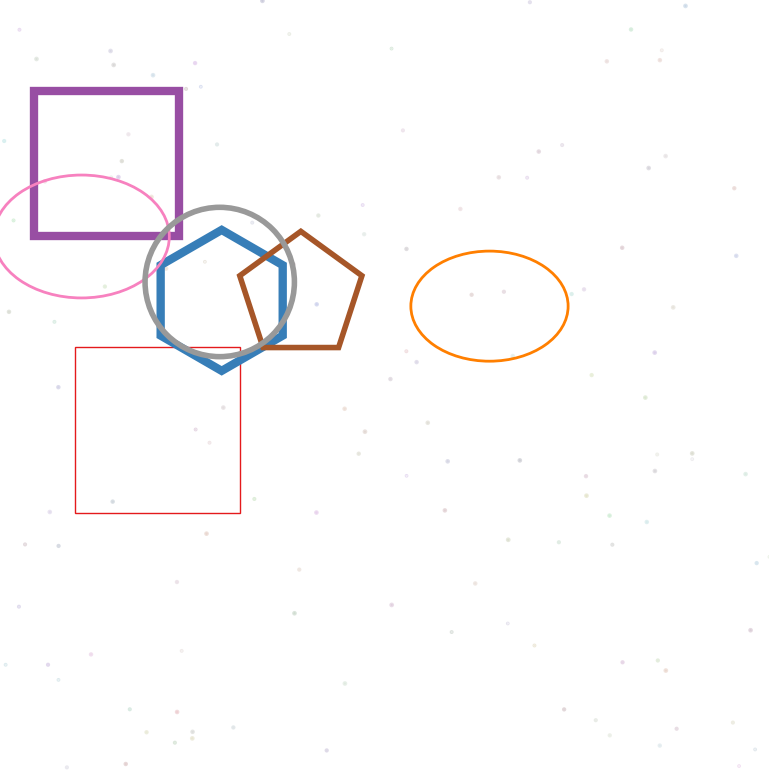[{"shape": "square", "thickness": 0.5, "radius": 0.54, "center": [0.205, 0.442]}, {"shape": "hexagon", "thickness": 3, "radius": 0.46, "center": [0.288, 0.61]}, {"shape": "square", "thickness": 3, "radius": 0.47, "center": [0.138, 0.788]}, {"shape": "oval", "thickness": 1, "radius": 0.51, "center": [0.636, 0.602]}, {"shape": "pentagon", "thickness": 2, "radius": 0.42, "center": [0.391, 0.616]}, {"shape": "oval", "thickness": 1, "radius": 0.57, "center": [0.106, 0.693]}, {"shape": "circle", "thickness": 2, "radius": 0.48, "center": [0.285, 0.634]}]